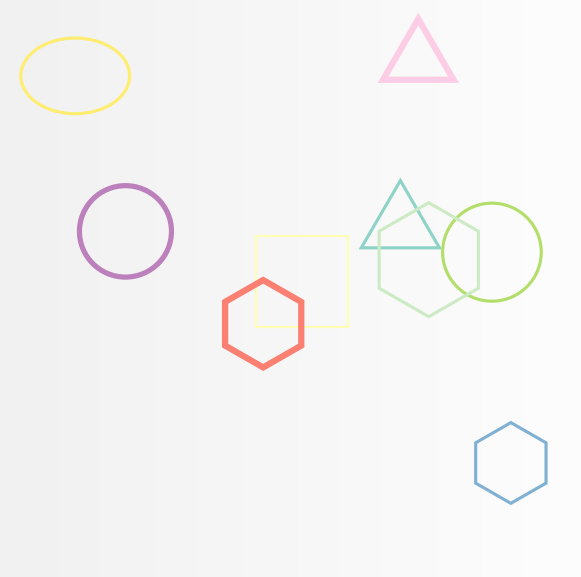[{"shape": "triangle", "thickness": 1.5, "radius": 0.39, "center": [0.689, 0.609]}, {"shape": "square", "thickness": 1, "radius": 0.4, "center": [0.52, 0.512]}, {"shape": "hexagon", "thickness": 3, "radius": 0.38, "center": [0.453, 0.439]}, {"shape": "hexagon", "thickness": 1.5, "radius": 0.35, "center": [0.879, 0.197]}, {"shape": "circle", "thickness": 1.5, "radius": 0.42, "center": [0.846, 0.562]}, {"shape": "triangle", "thickness": 3, "radius": 0.35, "center": [0.72, 0.896]}, {"shape": "circle", "thickness": 2.5, "radius": 0.4, "center": [0.216, 0.598]}, {"shape": "hexagon", "thickness": 1.5, "radius": 0.49, "center": [0.738, 0.549]}, {"shape": "oval", "thickness": 1.5, "radius": 0.47, "center": [0.129, 0.868]}]